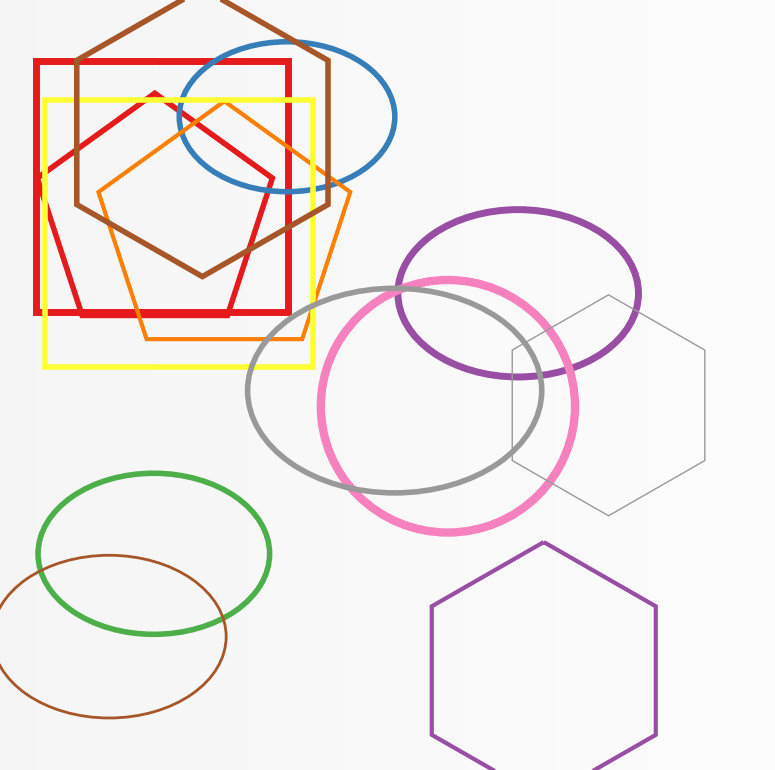[{"shape": "square", "thickness": 2.5, "radius": 0.81, "center": [0.209, 0.758]}, {"shape": "pentagon", "thickness": 2, "radius": 0.8, "center": [0.2, 0.719]}, {"shape": "oval", "thickness": 2, "radius": 0.7, "center": [0.37, 0.848]}, {"shape": "oval", "thickness": 2, "radius": 0.75, "center": [0.198, 0.281]}, {"shape": "oval", "thickness": 2.5, "radius": 0.78, "center": [0.669, 0.619]}, {"shape": "hexagon", "thickness": 1.5, "radius": 0.83, "center": [0.702, 0.129]}, {"shape": "pentagon", "thickness": 1.5, "radius": 0.85, "center": [0.29, 0.698]}, {"shape": "square", "thickness": 2, "radius": 0.87, "center": [0.231, 0.697]}, {"shape": "oval", "thickness": 1, "radius": 0.75, "center": [0.141, 0.173]}, {"shape": "hexagon", "thickness": 2, "radius": 0.94, "center": [0.261, 0.828]}, {"shape": "circle", "thickness": 3, "radius": 0.82, "center": [0.578, 0.472]}, {"shape": "oval", "thickness": 2, "radius": 0.95, "center": [0.509, 0.493]}, {"shape": "hexagon", "thickness": 0.5, "radius": 0.72, "center": [0.785, 0.474]}]